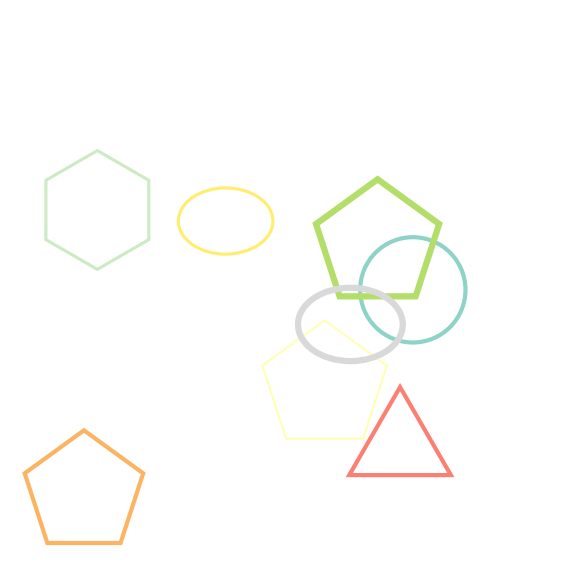[{"shape": "circle", "thickness": 2, "radius": 0.46, "center": [0.715, 0.497]}, {"shape": "pentagon", "thickness": 1, "radius": 0.57, "center": [0.562, 0.331]}, {"shape": "triangle", "thickness": 2, "radius": 0.51, "center": [0.693, 0.227]}, {"shape": "pentagon", "thickness": 2, "radius": 0.54, "center": [0.145, 0.146]}, {"shape": "pentagon", "thickness": 3, "radius": 0.56, "center": [0.654, 0.577]}, {"shape": "oval", "thickness": 3, "radius": 0.45, "center": [0.607, 0.437]}, {"shape": "hexagon", "thickness": 1.5, "radius": 0.51, "center": [0.169, 0.636]}, {"shape": "oval", "thickness": 1.5, "radius": 0.41, "center": [0.391, 0.616]}]